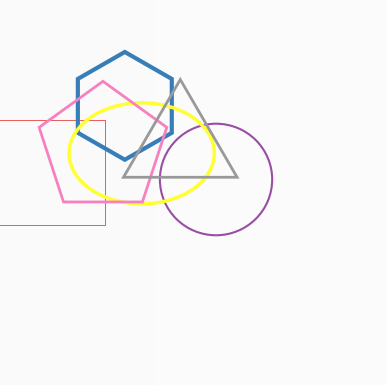[{"shape": "square", "thickness": 0.5, "radius": 0.68, "center": [0.134, 0.553]}, {"shape": "hexagon", "thickness": 3, "radius": 0.7, "center": [0.322, 0.725]}, {"shape": "circle", "thickness": 1.5, "radius": 0.72, "center": [0.558, 0.534]}, {"shape": "oval", "thickness": 2.5, "radius": 0.94, "center": [0.366, 0.602]}, {"shape": "pentagon", "thickness": 2, "radius": 0.87, "center": [0.266, 0.616]}, {"shape": "triangle", "thickness": 2, "radius": 0.85, "center": [0.465, 0.624]}]